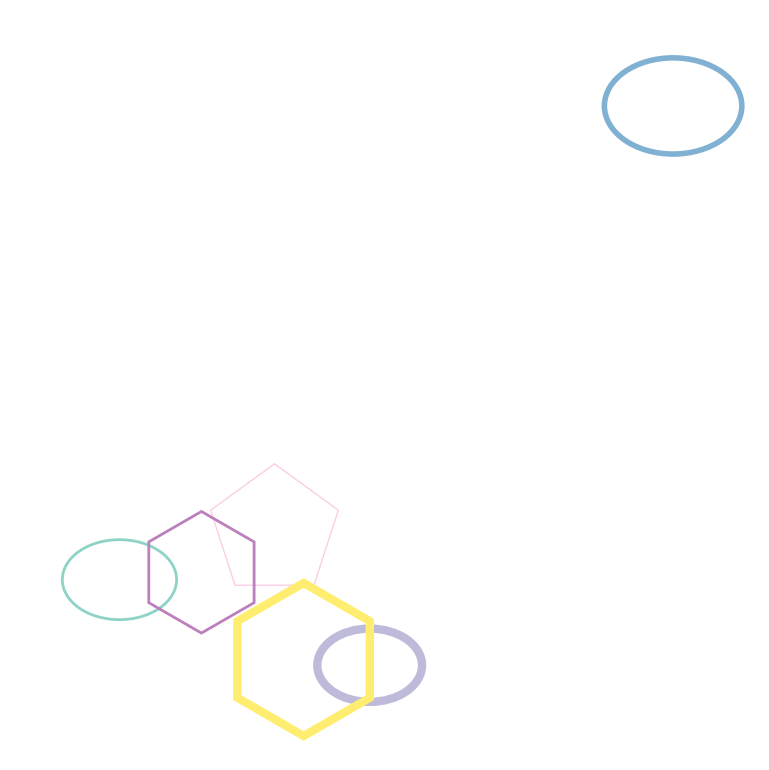[{"shape": "oval", "thickness": 1, "radius": 0.37, "center": [0.155, 0.247]}, {"shape": "oval", "thickness": 3, "radius": 0.34, "center": [0.48, 0.136]}, {"shape": "oval", "thickness": 2, "radius": 0.45, "center": [0.874, 0.862]}, {"shape": "pentagon", "thickness": 0.5, "radius": 0.44, "center": [0.356, 0.31]}, {"shape": "hexagon", "thickness": 1, "radius": 0.39, "center": [0.262, 0.257]}, {"shape": "hexagon", "thickness": 3, "radius": 0.5, "center": [0.394, 0.144]}]